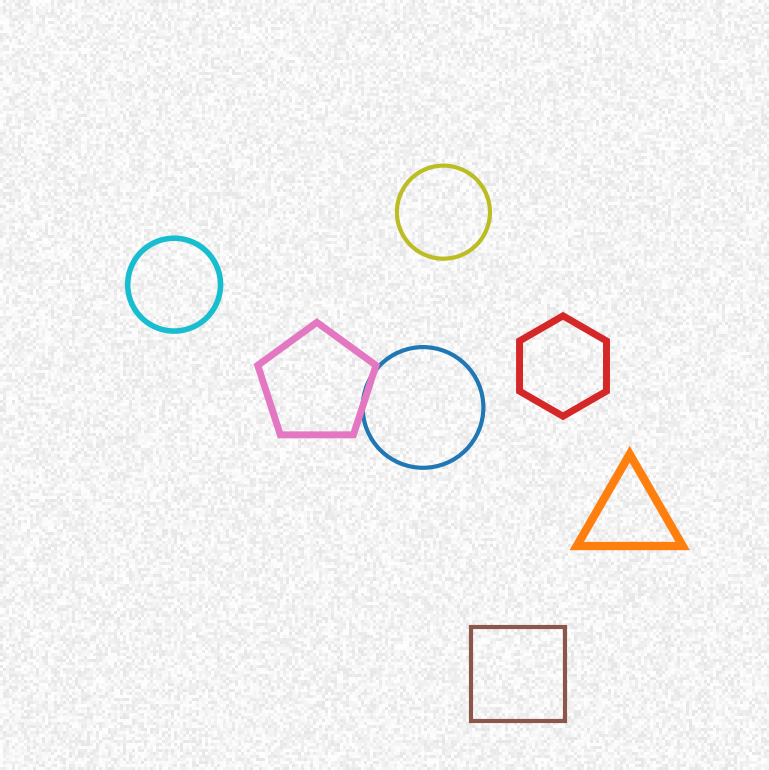[{"shape": "circle", "thickness": 1.5, "radius": 0.39, "center": [0.549, 0.471]}, {"shape": "triangle", "thickness": 3, "radius": 0.4, "center": [0.818, 0.331]}, {"shape": "hexagon", "thickness": 2.5, "radius": 0.33, "center": [0.731, 0.525]}, {"shape": "square", "thickness": 1.5, "radius": 0.31, "center": [0.673, 0.124]}, {"shape": "pentagon", "thickness": 2.5, "radius": 0.4, "center": [0.412, 0.501]}, {"shape": "circle", "thickness": 1.5, "radius": 0.3, "center": [0.576, 0.724]}, {"shape": "circle", "thickness": 2, "radius": 0.3, "center": [0.226, 0.63]}]